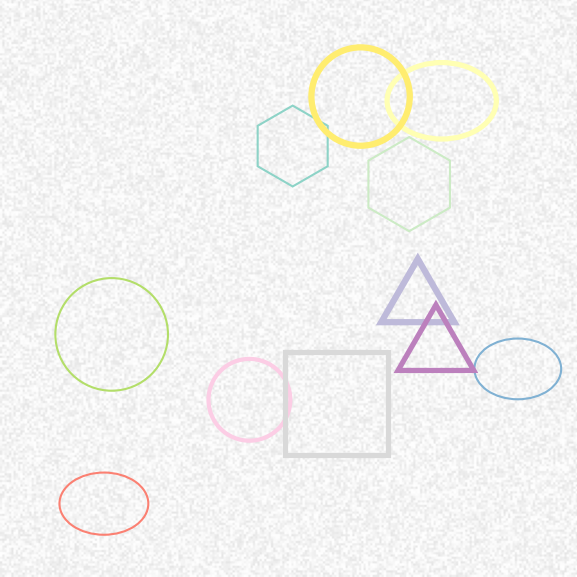[{"shape": "hexagon", "thickness": 1, "radius": 0.35, "center": [0.507, 0.746]}, {"shape": "oval", "thickness": 2.5, "radius": 0.47, "center": [0.765, 0.825]}, {"shape": "triangle", "thickness": 3, "radius": 0.37, "center": [0.723, 0.478]}, {"shape": "oval", "thickness": 1, "radius": 0.38, "center": [0.18, 0.127]}, {"shape": "oval", "thickness": 1, "radius": 0.38, "center": [0.897, 0.36]}, {"shape": "circle", "thickness": 1, "radius": 0.49, "center": [0.193, 0.42]}, {"shape": "circle", "thickness": 2, "radius": 0.35, "center": [0.432, 0.307]}, {"shape": "square", "thickness": 2.5, "radius": 0.45, "center": [0.582, 0.301]}, {"shape": "triangle", "thickness": 2.5, "radius": 0.38, "center": [0.755, 0.396]}, {"shape": "hexagon", "thickness": 1, "radius": 0.41, "center": [0.709, 0.68]}, {"shape": "circle", "thickness": 3, "radius": 0.43, "center": [0.624, 0.832]}]